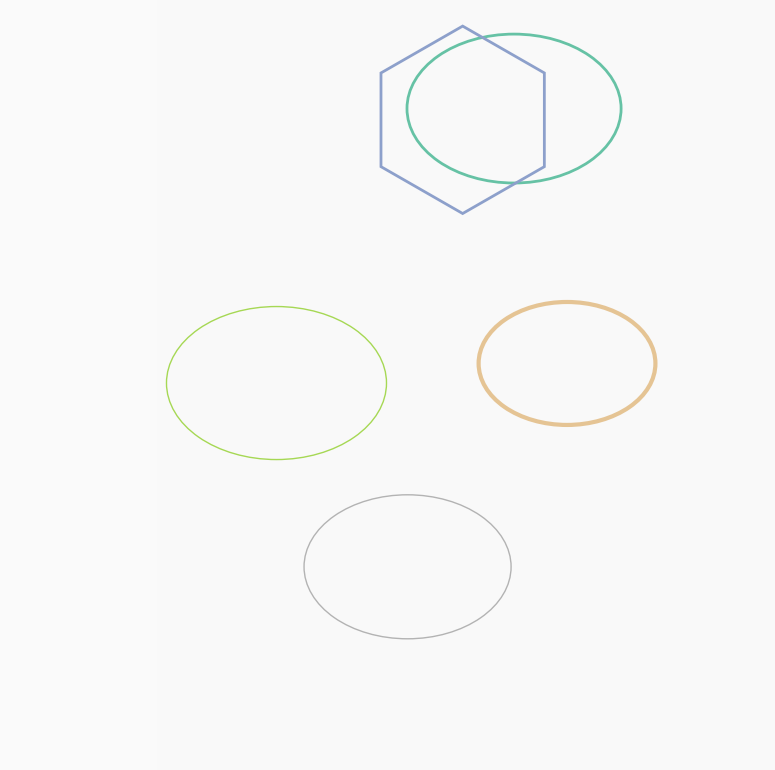[{"shape": "oval", "thickness": 1, "radius": 0.69, "center": [0.663, 0.859]}, {"shape": "hexagon", "thickness": 1, "radius": 0.61, "center": [0.597, 0.844]}, {"shape": "oval", "thickness": 0.5, "radius": 0.71, "center": [0.357, 0.503]}, {"shape": "oval", "thickness": 1.5, "radius": 0.57, "center": [0.732, 0.528]}, {"shape": "oval", "thickness": 0.5, "radius": 0.67, "center": [0.526, 0.264]}]